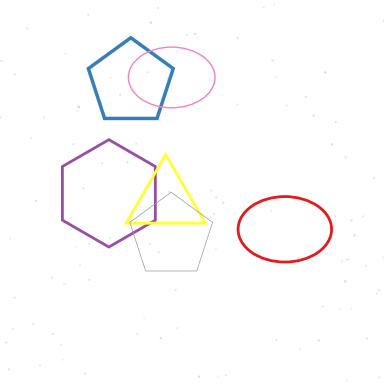[{"shape": "oval", "thickness": 2, "radius": 0.61, "center": [0.74, 0.404]}, {"shape": "pentagon", "thickness": 2.5, "radius": 0.58, "center": [0.34, 0.786]}, {"shape": "hexagon", "thickness": 2, "radius": 0.7, "center": [0.283, 0.498]}, {"shape": "triangle", "thickness": 2, "radius": 0.59, "center": [0.43, 0.48]}, {"shape": "oval", "thickness": 1, "radius": 0.56, "center": [0.446, 0.799]}, {"shape": "pentagon", "thickness": 0.5, "radius": 0.57, "center": [0.445, 0.388]}]